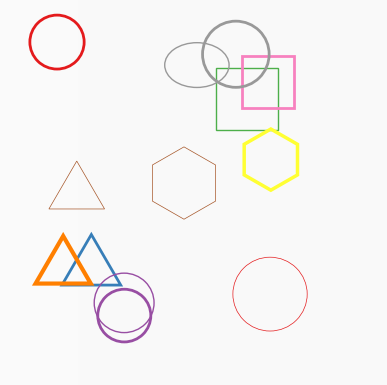[{"shape": "circle", "thickness": 0.5, "radius": 0.48, "center": [0.697, 0.236]}, {"shape": "circle", "thickness": 2, "radius": 0.35, "center": [0.147, 0.891]}, {"shape": "triangle", "thickness": 2, "radius": 0.44, "center": [0.236, 0.303]}, {"shape": "square", "thickness": 1, "radius": 0.4, "center": [0.636, 0.743]}, {"shape": "circle", "thickness": 1, "radius": 0.39, "center": [0.32, 0.213]}, {"shape": "circle", "thickness": 2, "radius": 0.34, "center": [0.321, 0.18]}, {"shape": "triangle", "thickness": 3, "radius": 0.41, "center": [0.163, 0.305]}, {"shape": "hexagon", "thickness": 2.5, "radius": 0.4, "center": [0.699, 0.585]}, {"shape": "triangle", "thickness": 0.5, "radius": 0.41, "center": [0.198, 0.499]}, {"shape": "hexagon", "thickness": 0.5, "radius": 0.47, "center": [0.475, 0.525]}, {"shape": "square", "thickness": 2, "radius": 0.34, "center": [0.692, 0.787]}, {"shape": "oval", "thickness": 1, "radius": 0.42, "center": [0.508, 0.831]}, {"shape": "circle", "thickness": 2, "radius": 0.43, "center": [0.609, 0.859]}]